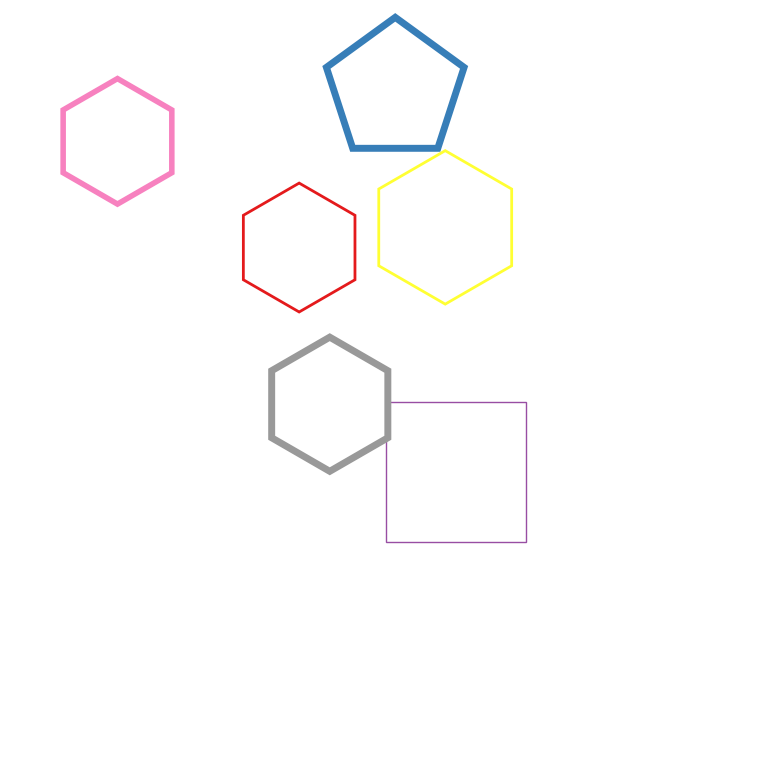[{"shape": "hexagon", "thickness": 1, "radius": 0.42, "center": [0.389, 0.679]}, {"shape": "pentagon", "thickness": 2.5, "radius": 0.47, "center": [0.513, 0.883]}, {"shape": "square", "thickness": 0.5, "radius": 0.45, "center": [0.593, 0.387]}, {"shape": "hexagon", "thickness": 1, "radius": 0.5, "center": [0.578, 0.705]}, {"shape": "hexagon", "thickness": 2, "radius": 0.41, "center": [0.153, 0.816]}, {"shape": "hexagon", "thickness": 2.5, "radius": 0.44, "center": [0.428, 0.475]}]